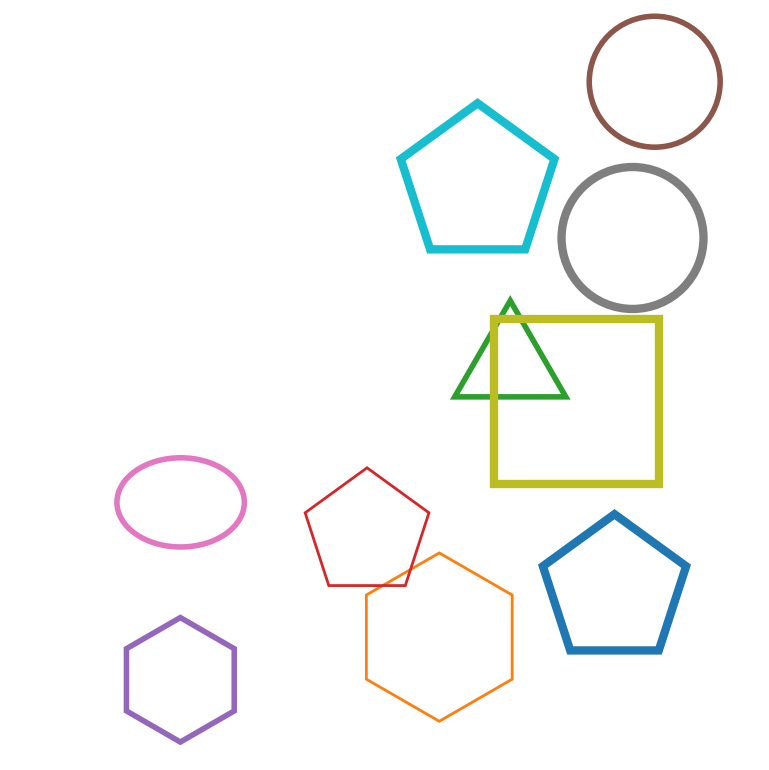[{"shape": "pentagon", "thickness": 3, "radius": 0.49, "center": [0.798, 0.234]}, {"shape": "hexagon", "thickness": 1, "radius": 0.55, "center": [0.57, 0.173]}, {"shape": "triangle", "thickness": 2, "radius": 0.42, "center": [0.663, 0.526]}, {"shape": "pentagon", "thickness": 1, "radius": 0.42, "center": [0.477, 0.308]}, {"shape": "hexagon", "thickness": 2, "radius": 0.4, "center": [0.234, 0.117]}, {"shape": "circle", "thickness": 2, "radius": 0.43, "center": [0.85, 0.894]}, {"shape": "oval", "thickness": 2, "radius": 0.41, "center": [0.235, 0.348]}, {"shape": "circle", "thickness": 3, "radius": 0.46, "center": [0.821, 0.691]}, {"shape": "square", "thickness": 3, "radius": 0.53, "center": [0.749, 0.478]}, {"shape": "pentagon", "thickness": 3, "radius": 0.52, "center": [0.62, 0.761]}]